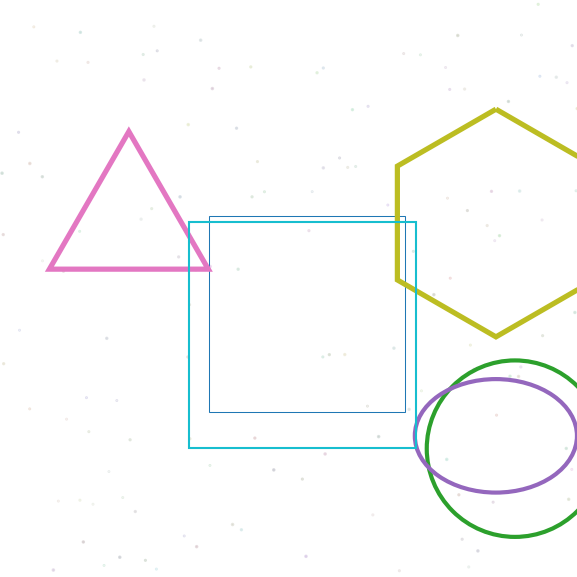[{"shape": "square", "thickness": 0.5, "radius": 0.85, "center": [0.531, 0.456]}, {"shape": "circle", "thickness": 2, "radius": 0.76, "center": [0.892, 0.222]}, {"shape": "oval", "thickness": 2, "radius": 0.7, "center": [0.859, 0.244]}, {"shape": "triangle", "thickness": 2.5, "radius": 0.79, "center": [0.223, 0.612]}, {"shape": "hexagon", "thickness": 2.5, "radius": 0.99, "center": [0.859, 0.613]}, {"shape": "square", "thickness": 1, "radius": 0.98, "center": [0.524, 0.419]}]